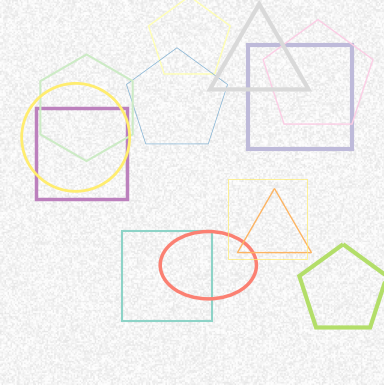[{"shape": "square", "thickness": 1.5, "radius": 0.59, "center": [0.433, 0.284]}, {"shape": "pentagon", "thickness": 1, "radius": 0.56, "center": [0.492, 0.898]}, {"shape": "square", "thickness": 3, "radius": 0.68, "center": [0.779, 0.748]}, {"shape": "oval", "thickness": 2.5, "radius": 0.62, "center": [0.541, 0.311]}, {"shape": "pentagon", "thickness": 0.5, "radius": 0.69, "center": [0.46, 0.738]}, {"shape": "triangle", "thickness": 1, "radius": 0.55, "center": [0.713, 0.399]}, {"shape": "pentagon", "thickness": 3, "radius": 0.6, "center": [0.891, 0.246]}, {"shape": "pentagon", "thickness": 1, "radius": 0.75, "center": [0.826, 0.799]}, {"shape": "triangle", "thickness": 3, "radius": 0.74, "center": [0.673, 0.842]}, {"shape": "square", "thickness": 2.5, "radius": 0.59, "center": [0.212, 0.601]}, {"shape": "hexagon", "thickness": 1.5, "radius": 0.69, "center": [0.225, 0.72]}, {"shape": "circle", "thickness": 2, "radius": 0.7, "center": [0.196, 0.643]}, {"shape": "square", "thickness": 0.5, "radius": 0.52, "center": [0.695, 0.43]}]